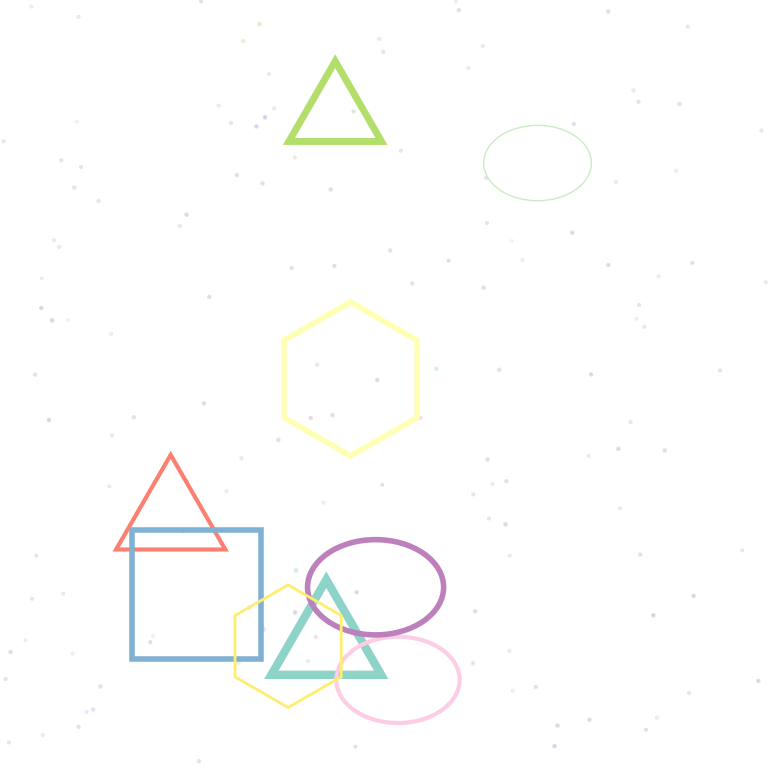[{"shape": "triangle", "thickness": 3, "radius": 0.41, "center": [0.424, 0.165]}, {"shape": "hexagon", "thickness": 2, "radius": 0.5, "center": [0.455, 0.508]}, {"shape": "triangle", "thickness": 1.5, "radius": 0.41, "center": [0.222, 0.327]}, {"shape": "square", "thickness": 2, "radius": 0.42, "center": [0.255, 0.228]}, {"shape": "triangle", "thickness": 2.5, "radius": 0.35, "center": [0.435, 0.851]}, {"shape": "oval", "thickness": 1.5, "radius": 0.4, "center": [0.517, 0.117]}, {"shape": "oval", "thickness": 2, "radius": 0.44, "center": [0.488, 0.237]}, {"shape": "oval", "thickness": 0.5, "radius": 0.35, "center": [0.698, 0.788]}, {"shape": "hexagon", "thickness": 1, "radius": 0.4, "center": [0.374, 0.161]}]